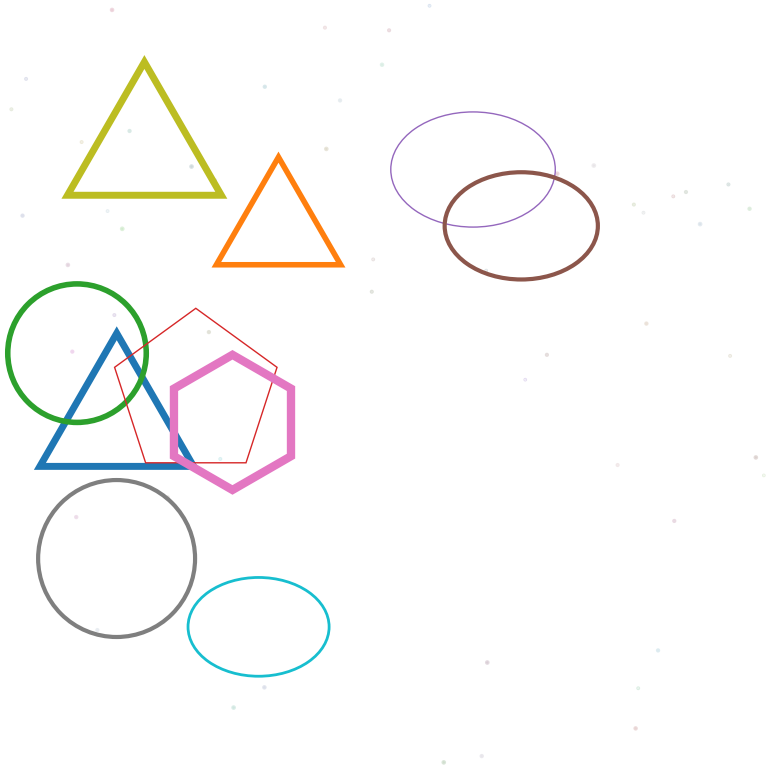[{"shape": "triangle", "thickness": 2.5, "radius": 0.58, "center": [0.152, 0.452]}, {"shape": "triangle", "thickness": 2, "radius": 0.47, "center": [0.362, 0.703]}, {"shape": "circle", "thickness": 2, "radius": 0.45, "center": [0.1, 0.541]}, {"shape": "pentagon", "thickness": 0.5, "radius": 0.55, "center": [0.254, 0.489]}, {"shape": "oval", "thickness": 0.5, "radius": 0.53, "center": [0.614, 0.78]}, {"shape": "oval", "thickness": 1.5, "radius": 0.5, "center": [0.677, 0.707]}, {"shape": "hexagon", "thickness": 3, "radius": 0.44, "center": [0.302, 0.451]}, {"shape": "circle", "thickness": 1.5, "radius": 0.51, "center": [0.151, 0.275]}, {"shape": "triangle", "thickness": 2.5, "radius": 0.58, "center": [0.188, 0.804]}, {"shape": "oval", "thickness": 1, "radius": 0.46, "center": [0.336, 0.186]}]